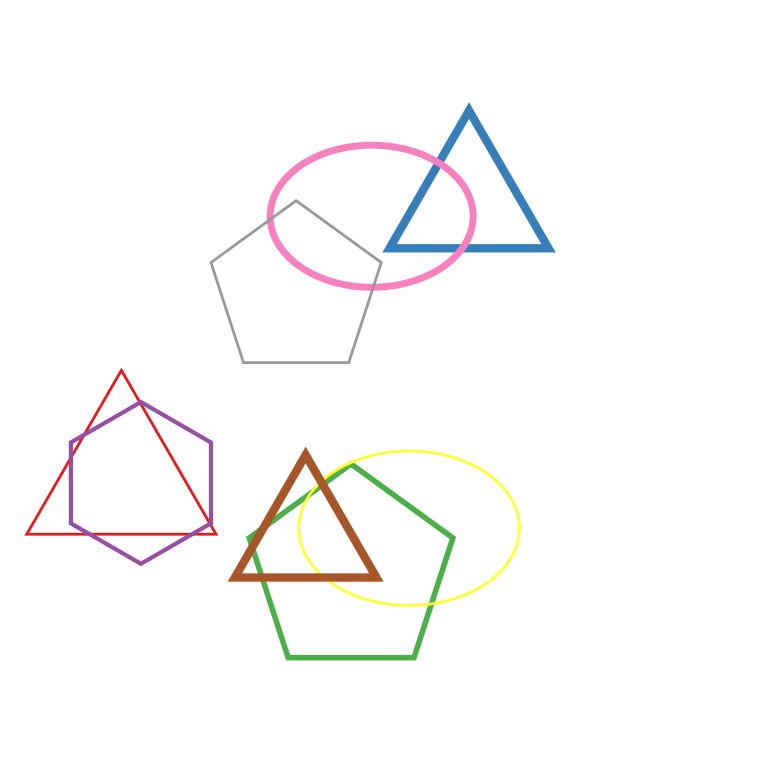[{"shape": "triangle", "thickness": 1, "radius": 0.71, "center": [0.158, 0.377]}, {"shape": "triangle", "thickness": 3, "radius": 0.6, "center": [0.609, 0.737]}, {"shape": "pentagon", "thickness": 2, "radius": 0.7, "center": [0.456, 0.258]}, {"shape": "hexagon", "thickness": 1.5, "radius": 0.53, "center": [0.183, 0.373]}, {"shape": "oval", "thickness": 1, "radius": 0.72, "center": [0.531, 0.314]}, {"shape": "triangle", "thickness": 3, "radius": 0.53, "center": [0.397, 0.303]}, {"shape": "oval", "thickness": 2.5, "radius": 0.66, "center": [0.483, 0.719]}, {"shape": "pentagon", "thickness": 1, "radius": 0.58, "center": [0.385, 0.623]}]